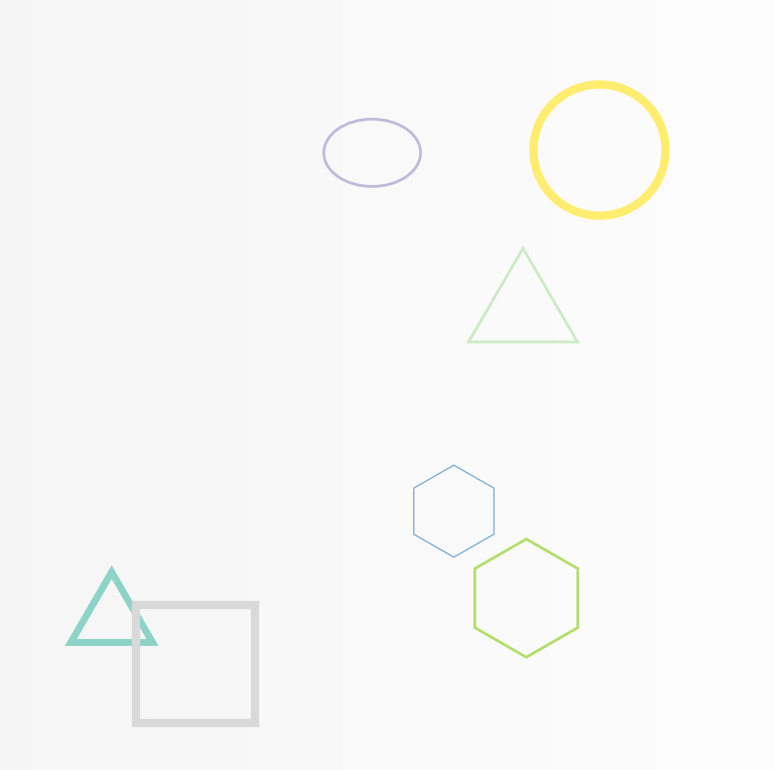[{"shape": "triangle", "thickness": 2.5, "radius": 0.3, "center": [0.144, 0.196]}, {"shape": "oval", "thickness": 1, "radius": 0.31, "center": [0.48, 0.802]}, {"shape": "hexagon", "thickness": 0.5, "radius": 0.3, "center": [0.586, 0.336]}, {"shape": "hexagon", "thickness": 1, "radius": 0.38, "center": [0.679, 0.223]}, {"shape": "square", "thickness": 3, "radius": 0.38, "center": [0.252, 0.138]}, {"shape": "triangle", "thickness": 1, "radius": 0.41, "center": [0.675, 0.596]}, {"shape": "circle", "thickness": 3, "radius": 0.43, "center": [0.774, 0.805]}]